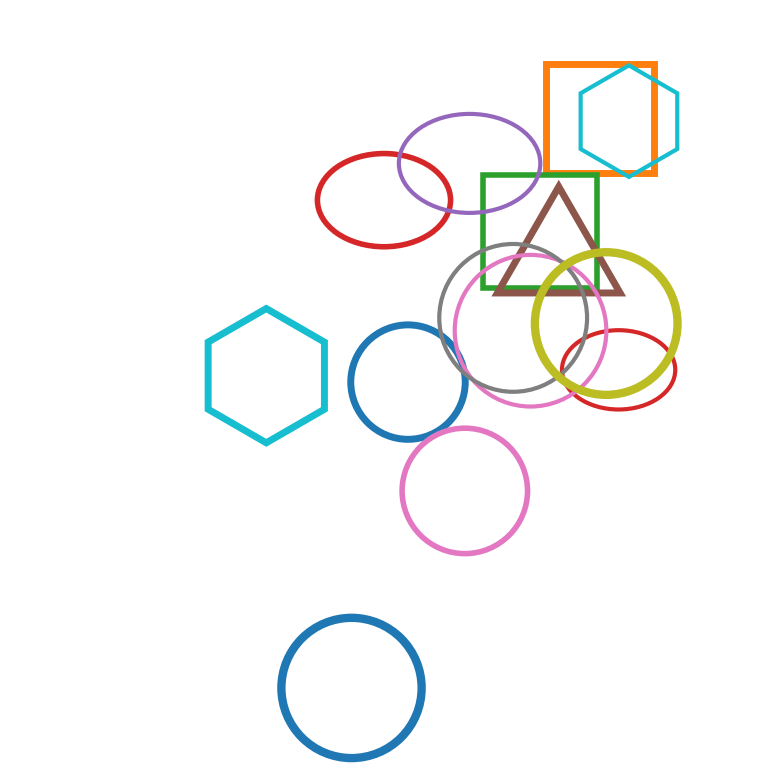[{"shape": "circle", "thickness": 2.5, "radius": 0.37, "center": [0.53, 0.504]}, {"shape": "circle", "thickness": 3, "radius": 0.46, "center": [0.457, 0.107]}, {"shape": "square", "thickness": 2.5, "radius": 0.35, "center": [0.779, 0.846]}, {"shape": "square", "thickness": 2, "radius": 0.37, "center": [0.701, 0.7]}, {"shape": "oval", "thickness": 2, "radius": 0.43, "center": [0.499, 0.74]}, {"shape": "oval", "thickness": 1.5, "radius": 0.37, "center": [0.803, 0.52]}, {"shape": "oval", "thickness": 1.5, "radius": 0.46, "center": [0.61, 0.788]}, {"shape": "triangle", "thickness": 2.5, "radius": 0.46, "center": [0.726, 0.666]}, {"shape": "circle", "thickness": 1.5, "radius": 0.49, "center": [0.689, 0.571]}, {"shape": "circle", "thickness": 2, "radius": 0.41, "center": [0.604, 0.362]}, {"shape": "circle", "thickness": 1.5, "radius": 0.48, "center": [0.666, 0.587]}, {"shape": "circle", "thickness": 3, "radius": 0.46, "center": [0.787, 0.58]}, {"shape": "hexagon", "thickness": 1.5, "radius": 0.36, "center": [0.817, 0.843]}, {"shape": "hexagon", "thickness": 2.5, "radius": 0.44, "center": [0.346, 0.512]}]